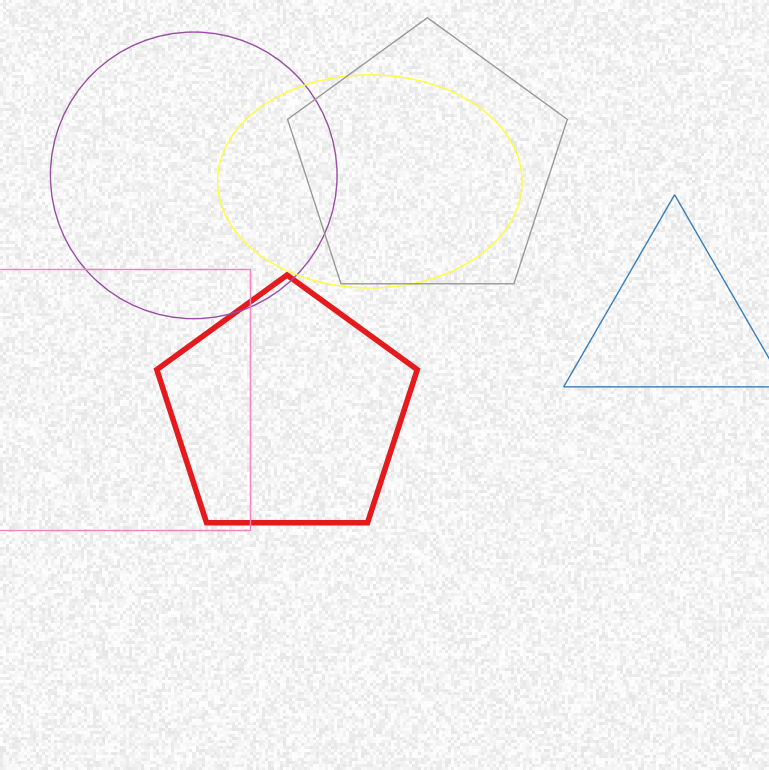[{"shape": "pentagon", "thickness": 2, "radius": 0.89, "center": [0.373, 0.465]}, {"shape": "triangle", "thickness": 0.5, "radius": 0.83, "center": [0.876, 0.581]}, {"shape": "circle", "thickness": 0.5, "radius": 0.93, "center": [0.252, 0.772]}, {"shape": "oval", "thickness": 0.5, "radius": 0.99, "center": [0.48, 0.764]}, {"shape": "square", "thickness": 0.5, "radius": 0.85, "center": [0.155, 0.481]}, {"shape": "pentagon", "thickness": 0.5, "radius": 0.96, "center": [0.555, 0.786]}]